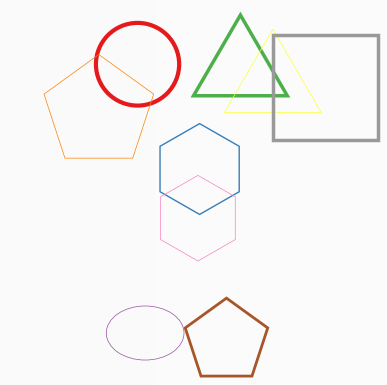[{"shape": "circle", "thickness": 3, "radius": 0.54, "center": [0.355, 0.833]}, {"shape": "hexagon", "thickness": 1, "radius": 0.59, "center": [0.515, 0.561]}, {"shape": "triangle", "thickness": 2.5, "radius": 0.7, "center": [0.62, 0.821]}, {"shape": "oval", "thickness": 0.5, "radius": 0.5, "center": [0.375, 0.135]}, {"shape": "pentagon", "thickness": 0.5, "radius": 0.74, "center": [0.255, 0.71]}, {"shape": "triangle", "thickness": 0.5, "radius": 0.72, "center": [0.704, 0.78]}, {"shape": "pentagon", "thickness": 2, "radius": 0.56, "center": [0.584, 0.114]}, {"shape": "hexagon", "thickness": 0.5, "radius": 0.56, "center": [0.511, 0.433]}, {"shape": "square", "thickness": 2.5, "radius": 0.68, "center": [0.84, 0.772]}]